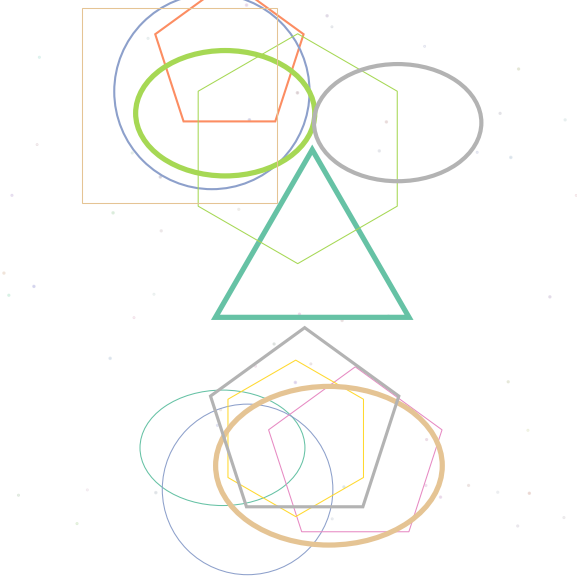[{"shape": "triangle", "thickness": 2.5, "radius": 0.97, "center": [0.541, 0.546]}, {"shape": "oval", "thickness": 0.5, "radius": 0.71, "center": [0.385, 0.224]}, {"shape": "pentagon", "thickness": 1, "radius": 0.68, "center": [0.397, 0.898]}, {"shape": "circle", "thickness": 0.5, "radius": 0.74, "center": [0.429, 0.152]}, {"shape": "circle", "thickness": 1, "radius": 0.85, "center": [0.367, 0.841]}, {"shape": "pentagon", "thickness": 0.5, "radius": 0.79, "center": [0.615, 0.206]}, {"shape": "oval", "thickness": 2.5, "radius": 0.78, "center": [0.39, 0.803]}, {"shape": "hexagon", "thickness": 0.5, "radius": 1.0, "center": [0.516, 0.742]}, {"shape": "hexagon", "thickness": 0.5, "radius": 0.68, "center": [0.512, 0.24]}, {"shape": "oval", "thickness": 2.5, "radius": 0.98, "center": [0.57, 0.193]}, {"shape": "square", "thickness": 0.5, "radius": 0.84, "center": [0.311, 0.817]}, {"shape": "oval", "thickness": 2, "radius": 0.72, "center": [0.689, 0.787]}, {"shape": "pentagon", "thickness": 1.5, "radius": 0.86, "center": [0.528, 0.26]}]